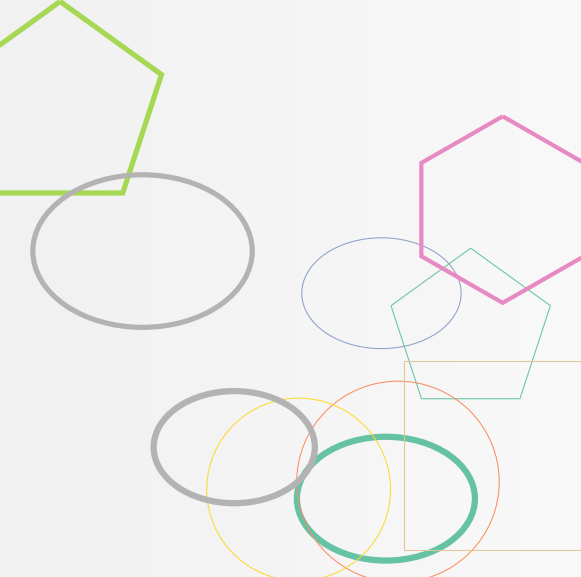[{"shape": "oval", "thickness": 3, "radius": 0.77, "center": [0.664, 0.136]}, {"shape": "pentagon", "thickness": 0.5, "radius": 0.72, "center": [0.81, 0.425]}, {"shape": "circle", "thickness": 0.5, "radius": 0.87, "center": [0.685, 0.165]}, {"shape": "oval", "thickness": 0.5, "radius": 0.69, "center": [0.656, 0.491]}, {"shape": "hexagon", "thickness": 2, "radius": 0.81, "center": [0.865, 0.636]}, {"shape": "pentagon", "thickness": 2.5, "radius": 0.92, "center": [0.103, 0.813]}, {"shape": "circle", "thickness": 0.5, "radius": 0.79, "center": [0.514, 0.152]}, {"shape": "square", "thickness": 0.5, "radius": 0.82, "center": [0.859, 0.211]}, {"shape": "oval", "thickness": 2.5, "radius": 0.94, "center": [0.245, 0.564]}, {"shape": "oval", "thickness": 3, "radius": 0.69, "center": [0.403, 0.225]}]